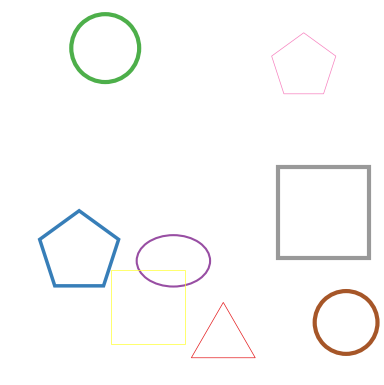[{"shape": "triangle", "thickness": 0.5, "radius": 0.48, "center": [0.58, 0.119]}, {"shape": "pentagon", "thickness": 2.5, "radius": 0.54, "center": [0.206, 0.345]}, {"shape": "circle", "thickness": 3, "radius": 0.44, "center": [0.273, 0.875]}, {"shape": "oval", "thickness": 1.5, "radius": 0.48, "center": [0.45, 0.322]}, {"shape": "square", "thickness": 0.5, "radius": 0.48, "center": [0.385, 0.203]}, {"shape": "circle", "thickness": 3, "radius": 0.41, "center": [0.899, 0.162]}, {"shape": "pentagon", "thickness": 0.5, "radius": 0.44, "center": [0.789, 0.827]}, {"shape": "square", "thickness": 3, "radius": 0.59, "center": [0.841, 0.448]}]